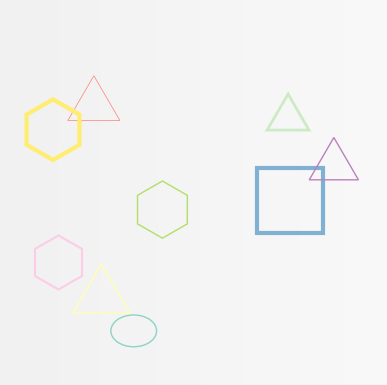[{"shape": "oval", "thickness": 1, "radius": 0.29, "center": [0.345, 0.141]}, {"shape": "triangle", "thickness": 1, "radius": 0.43, "center": [0.262, 0.229]}, {"shape": "triangle", "thickness": 0.5, "radius": 0.39, "center": [0.242, 0.726]}, {"shape": "square", "thickness": 3, "radius": 0.43, "center": [0.748, 0.479]}, {"shape": "hexagon", "thickness": 1, "radius": 0.37, "center": [0.419, 0.456]}, {"shape": "hexagon", "thickness": 1.5, "radius": 0.35, "center": [0.151, 0.318]}, {"shape": "triangle", "thickness": 1, "radius": 0.37, "center": [0.862, 0.57]}, {"shape": "triangle", "thickness": 2, "radius": 0.31, "center": [0.743, 0.693]}, {"shape": "hexagon", "thickness": 3, "radius": 0.39, "center": [0.137, 0.663]}]